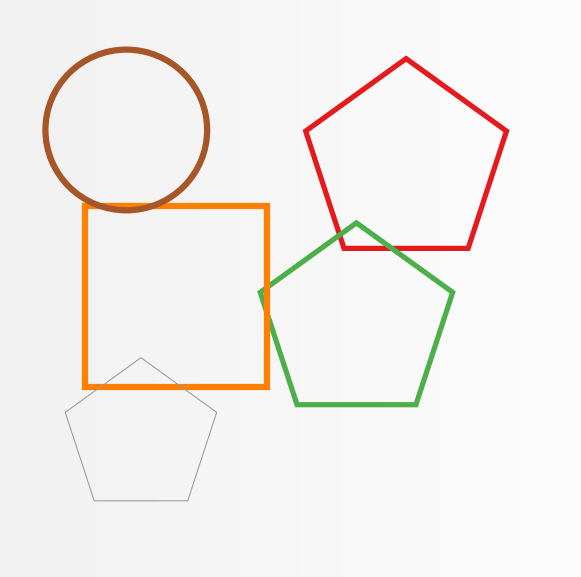[{"shape": "pentagon", "thickness": 2.5, "radius": 0.91, "center": [0.699, 0.716]}, {"shape": "pentagon", "thickness": 2.5, "radius": 0.87, "center": [0.613, 0.439]}, {"shape": "square", "thickness": 3, "radius": 0.78, "center": [0.302, 0.486]}, {"shape": "circle", "thickness": 3, "radius": 0.7, "center": [0.217, 0.774]}, {"shape": "pentagon", "thickness": 0.5, "radius": 0.68, "center": [0.243, 0.243]}]